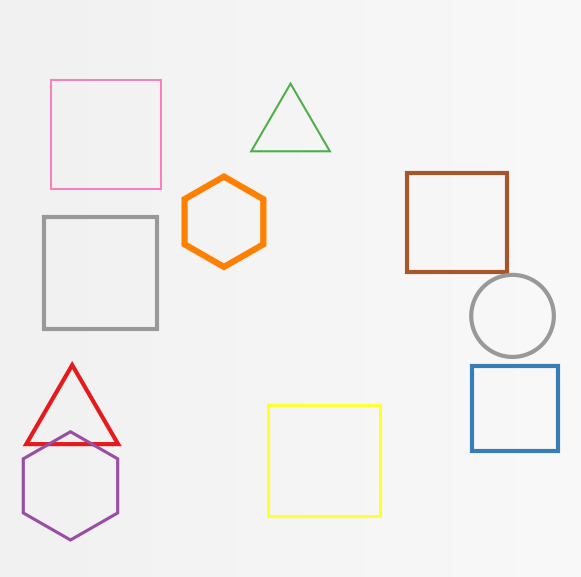[{"shape": "triangle", "thickness": 2, "radius": 0.46, "center": [0.124, 0.276]}, {"shape": "square", "thickness": 2, "radius": 0.37, "center": [0.886, 0.291]}, {"shape": "triangle", "thickness": 1, "radius": 0.39, "center": [0.5, 0.776]}, {"shape": "hexagon", "thickness": 1.5, "radius": 0.47, "center": [0.121, 0.158]}, {"shape": "hexagon", "thickness": 3, "radius": 0.39, "center": [0.385, 0.615]}, {"shape": "square", "thickness": 1.5, "radius": 0.48, "center": [0.557, 0.202]}, {"shape": "square", "thickness": 2, "radius": 0.43, "center": [0.787, 0.614]}, {"shape": "square", "thickness": 1, "radius": 0.47, "center": [0.182, 0.766]}, {"shape": "square", "thickness": 2, "radius": 0.49, "center": [0.174, 0.526]}, {"shape": "circle", "thickness": 2, "radius": 0.36, "center": [0.882, 0.452]}]